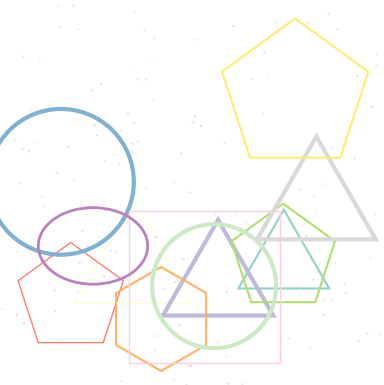[{"shape": "triangle", "thickness": 1.5, "radius": 0.68, "center": [0.737, 0.319]}, {"shape": "triangle", "thickness": 0.5, "radius": 0.89, "center": [0.346, 0.3]}, {"shape": "triangle", "thickness": 3, "radius": 0.83, "center": [0.566, 0.263]}, {"shape": "pentagon", "thickness": 1, "radius": 0.72, "center": [0.184, 0.226]}, {"shape": "circle", "thickness": 3, "radius": 0.95, "center": [0.158, 0.528]}, {"shape": "hexagon", "thickness": 1.5, "radius": 0.68, "center": [0.418, 0.171]}, {"shape": "pentagon", "thickness": 1.5, "radius": 0.71, "center": [0.736, 0.329]}, {"shape": "square", "thickness": 1, "radius": 0.99, "center": [0.531, 0.254]}, {"shape": "triangle", "thickness": 3, "radius": 0.89, "center": [0.822, 0.467]}, {"shape": "oval", "thickness": 2, "radius": 0.71, "center": [0.242, 0.361]}, {"shape": "circle", "thickness": 3, "radius": 0.81, "center": [0.556, 0.257]}, {"shape": "pentagon", "thickness": 1.5, "radius": 1.0, "center": [0.767, 0.752]}]